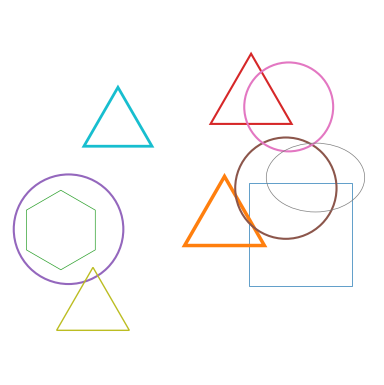[{"shape": "square", "thickness": 0.5, "radius": 0.66, "center": [0.78, 0.391]}, {"shape": "triangle", "thickness": 2.5, "radius": 0.6, "center": [0.583, 0.422]}, {"shape": "hexagon", "thickness": 0.5, "radius": 0.52, "center": [0.158, 0.403]}, {"shape": "triangle", "thickness": 1.5, "radius": 0.61, "center": [0.652, 0.739]}, {"shape": "circle", "thickness": 1.5, "radius": 0.71, "center": [0.178, 0.405]}, {"shape": "circle", "thickness": 1.5, "radius": 0.66, "center": [0.743, 0.511]}, {"shape": "circle", "thickness": 1.5, "radius": 0.58, "center": [0.75, 0.722]}, {"shape": "oval", "thickness": 0.5, "radius": 0.64, "center": [0.819, 0.539]}, {"shape": "triangle", "thickness": 1, "radius": 0.55, "center": [0.241, 0.197]}, {"shape": "triangle", "thickness": 2, "radius": 0.51, "center": [0.306, 0.671]}]